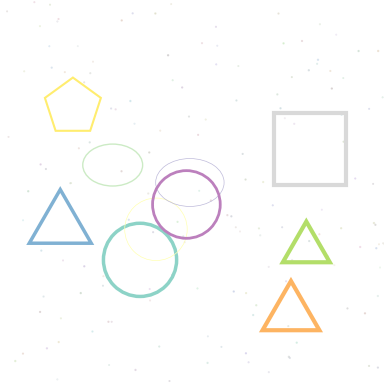[{"shape": "circle", "thickness": 2.5, "radius": 0.48, "center": [0.364, 0.325]}, {"shape": "circle", "thickness": 0.5, "radius": 0.41, "center": [0.405, 0.404]}, {"shape": "oval", "thickness": 0.5, "radius": 0.44, "center": [0.493, 0.526]}, {"shape": "triangle", "thickness": 2.5, "radius": 0.46, "center": [0.157, 0.415]}, {"shape": "triangle", "thickness": 3, "radius": 0.43, "center": [0.756, 0.185]}, {"shape": "triangle", "thickness": 3, "radius": 0.35, "center": [0.796, 0.354]}, {"shape": "square", "thickness": 3, "radius": 0.47, "center": [0.805, 0.613]}, {"shape": "circle", "thickness": 2, "radius": 0.44, "center": [0.484, 0.469]}, {"shape": "oval", "thickness": 1, "radius": 0.39, "center": [0.293, 0.571]}, {"shape": "pentagon", "thickness": 1.5, "radius": 0.38, "center": [0.189, 0.722]}]